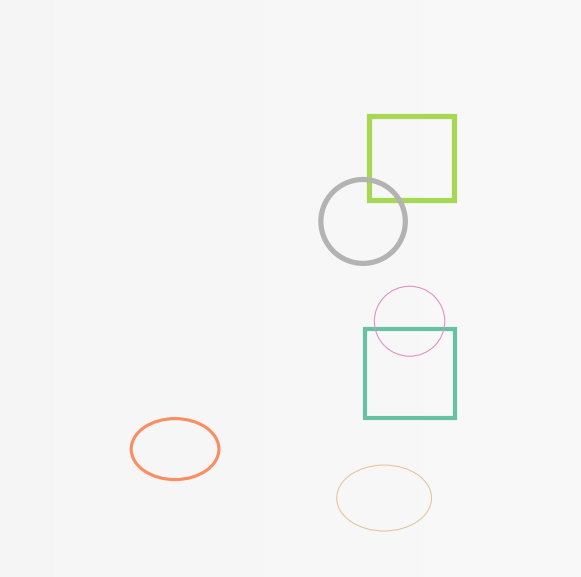[{"shape": "square", "thickness": 2, "radius": 0.39, "center": [0.705, 0.352]}, {"shape": "oval", "thickness": 1.5, "radius": 0.38, "center": [0.301, 0.221]}, {"shape": "circle", "thickness": 0.5, "radius": 0.3, "center": [0.705, 0.443]}, {"shape": "square", "thickness": 2.5, "radius": 0.36, "center": [0.708, 0.725]}, {"shape": "oval", "thickness": 0.5, "radius": 0.41, "center": [0.661, 0.137]}, {"shape": "circle", "thickness": 2.5, "radius": 0.36, "center": [0.625, 0.616]}]